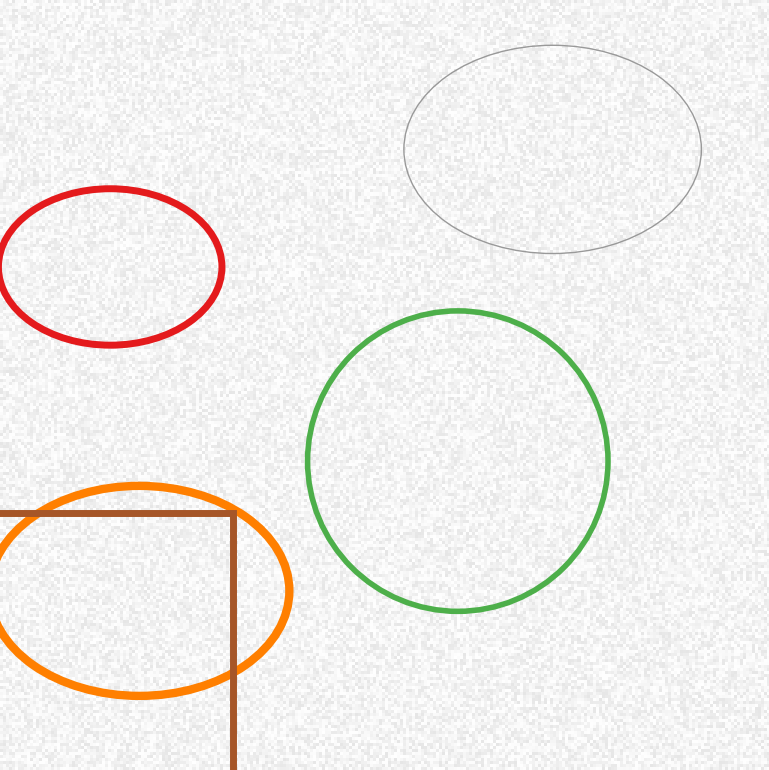[{"shape": "oval", "thickness": 2.5, "radius": 0.73, "center": [0.143, 0.653]}, {"shape": "circle", "thickness": 2, "radius": 0.98, "center": [0.595, 0.401]}, {"shape": "oval", "thickness": 3, "radius": 0.97, "center": [0.181, 0.233]}, {"shape": "square", "thickness": 2.5, "radius": 0.88, "center": [0.127, 0.158]}, {"shape": "oval", "thickness": 0.5, "radius": 0.97, "center": [0.718, 0.806]}]